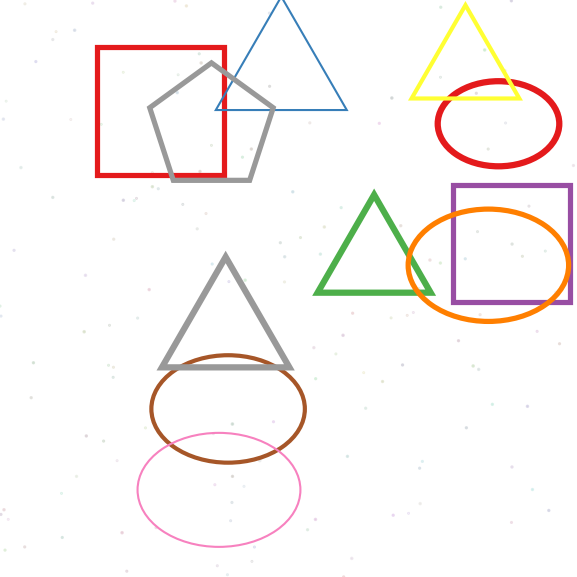[{"shape": "square", "thickness": 2.5, "radius": 0.55, "center": [0.278, 0.807]}, {"shape": "oval", "thickness": 3, "radius": 0.53, "center": [0.863, 0.785]}, {"shape": "triangle", "thickness": 1, "radius": 0.65, "center": [0.487, 0.874]}, {"shape": "triangle", "thickness": 3, "radius": 0.57, "center": [0.648, 0.549]}, {"shape": "square", "thickness": 2.5, "radius": 0.51, "center": [0.885, 0.577]}, {"shape": "oval", "thickness": 2.5, "radius": 0.69, "center": [0.846, 0.54]}, {"shape": "triangle", "thickness": 2, "radius": 0.54, "center": [0.806, 0.882]}, {"shape": "oval", "thickness": 2, "radius": 0.66, "center": [0.395, 0.291]}, {"shape": "oval", "thickness": 1, "radius": 0.71, "center": [0.379, 0.151]}, {"shape": "triangle", "thickness": 3, "radius": 0.64, "center": [0.391, 0.427]}, {"shape": "pentagon", "thickness": 2.5, "radius": 0.56, "center": [0.366, 0.778]}]